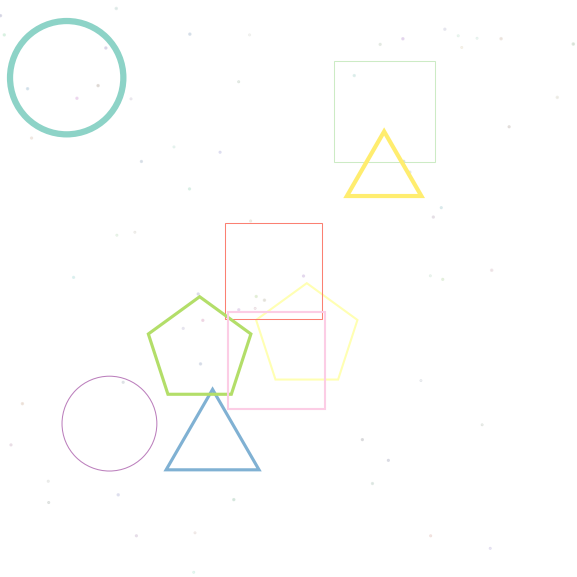[{"shape": "circle", "thickness": 3, "radius": 0.49, "center": [0.115, 0.865]}, {"shape": "pentagon", "thickness": 1, "radius": 0.46, "center": [0.531, 0.417]}, {"shape": "square", "thickness": 0.5, "radius": 0.42, "center": [0.474, 0.53]}, {"shape": "triangle", "thickness": 1.5, "radius": 0.46, "center": [0.368, 0.232]}, {"shape": "pentagon", "thickness": 1.5, "radius": 0.47, "center": [0.346, 0.392]}, {"shape": "square", "thickness": 1, "radius": 0.42, "center": [0.478, 0.375]}, {"shape": "circle", "thickness": 0.5, "radius": 0.41, "center": [0.19, 0.266]}, {"shape": "square", "thickness": 0.5, "radius": 0.43, "center": [0.666, 0.806]}, {"shape": "triangle", "thickness": 2, "radius": 0.37, "center": [0.665, 0.697]}]